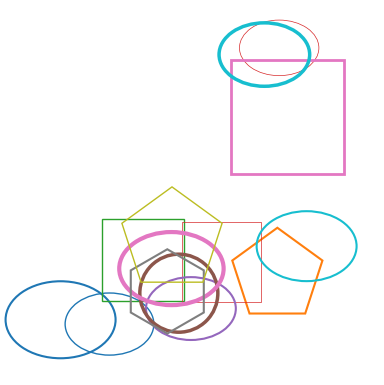[{"shape": "oval", "thickness": 1, "radius": 0.58, "center": [0.284, 0.158]}, {"shape": "oval", "thickness": 1.5, "radius": 0.71, "center": [0.157, 0.169]}, {"shape": "pentagon", "thickness": 1.5, "radius": 0.62, "center": [0.72, 0.285]}, {"shape": "square", "thickness": 1, "radius": 0.53, "center": [0.371, 0.325]}, {"shape": "square", "thickness": 0.5, "radius": 0.52, "center": [0.575, 0.319]}, {"shape": "oval", "thickness": 0.5, "radius": 0.52, "center": [0.725, 0.876]}, {"shape": "oval", "thickness": 1.5, "radius": 0.58, "center": [0.496, 0.199]}, {"shape": "circle", "thickness": 2.5, "radius": 0.51, "center": [0.465, 0.238]}, {"shape": "oval", "thickness": 3, "radius": 0.68, "center": [0.445, 0.302]}, {"shape": "square", "thickness": 2, "radius": 0.73, "center": [0.746, 0.696]}, {"shape": "hexagon", "thickness": 1.5, "radius": 0.55, "center": [0.435, 0.243]}, {"shape": "pentagon", "thickness": 1, "radius": 0.68, "center": [0.447, 0.378]}, {"shape": "oval", "thickness": 2.5, "radius": 0.59, "center": [0.687, 0.858]}, {"shape": "oval", "thickness": 1.5, "radius": 0.65, "center": [0.796, 0.361]}]